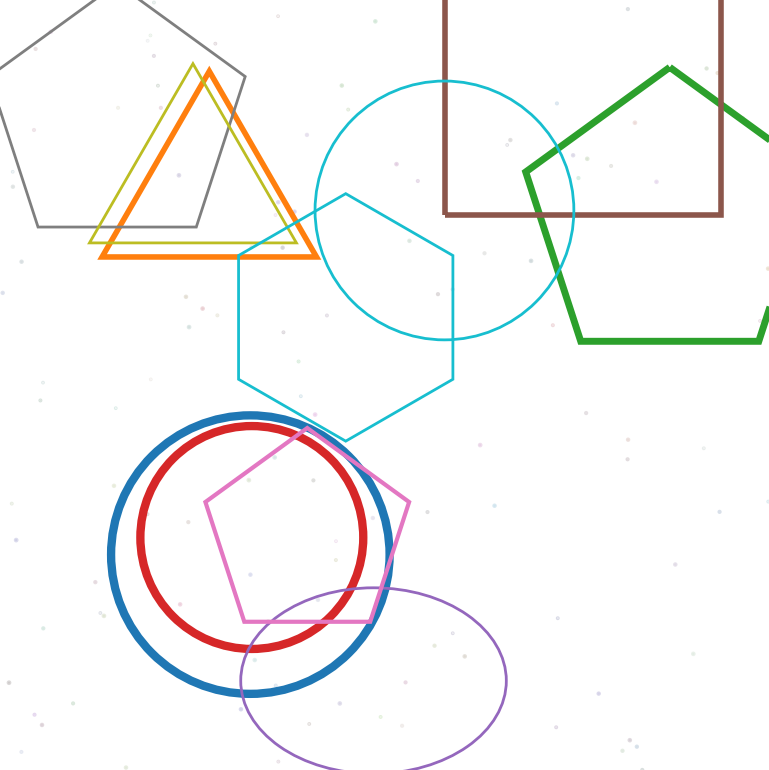[{"shape": "circle", "thickness": 3, "radius": 0.9, "center": [0.325, 0.28]}, {"shape": "triangle", "thickness": 2, "radius": 0.8, "center": [0.272, 0.747]}, {"shape": "pentagon", "thickness": 2.5, "radius": 0.98, "center": [0.87, 0.716]}, {"shape": "circle", "thickness": 3, "radius": 0.72, "center": [0.327, 0.302]}, {"shape": "oval", "thickness": 1, "radius": 0.86, "center": [0.485, 0.116]}, {"shape": "square", "thickness": 2, "radius": 0.9, "center": [0.757, 0.9]}, {"shape": "pentagon", "thickness": 1.5, "radius": 0.7, "center": [0.399, 0.305]}, {"shape": "pentagon", "thickness": 1, "radius": 0.87, "center": [0.152, 0.847]}, {"shape": "triangle", "thickness": 1, "radius": 0.78, "center": [0.251, 0.762]}, {"shape": "circle", "thickness": 1, "radius": 0.84, "center": [0.577, 0.727]}, {"shape": "hexagon", "thickness": 1, "radius": 0.8, "center": [0.449, 0.588]}]